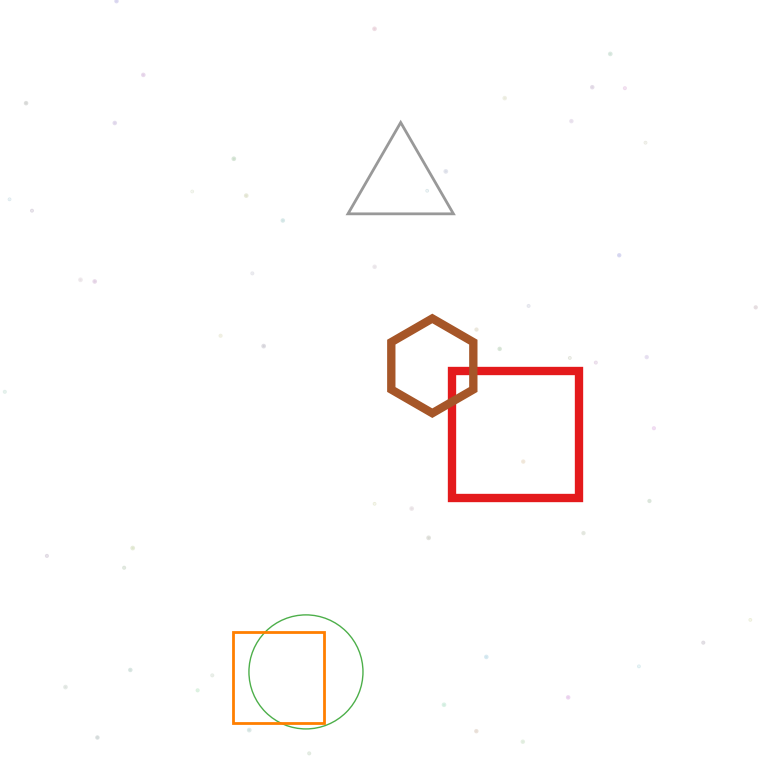[{"shape": "square", "thickness": 3, "radius": 0.41, "center": [0.67, 0.436]}, {"shape": "circle", "thickness": 0.5, "radius": 0.37, "center": [0.397, 0.127]}, {"shape": "square", "thickness": 1, "radius": 0.3, "center": [0.361, 0.12]}, {"shape": "hexagon", "thickness": 3, "radius": 0.31, "center": [0.561, 0.525]}, {"shape": "triangle", "thickness": 1, "radius": 0.4, "center": [0.52, 0.762]}]